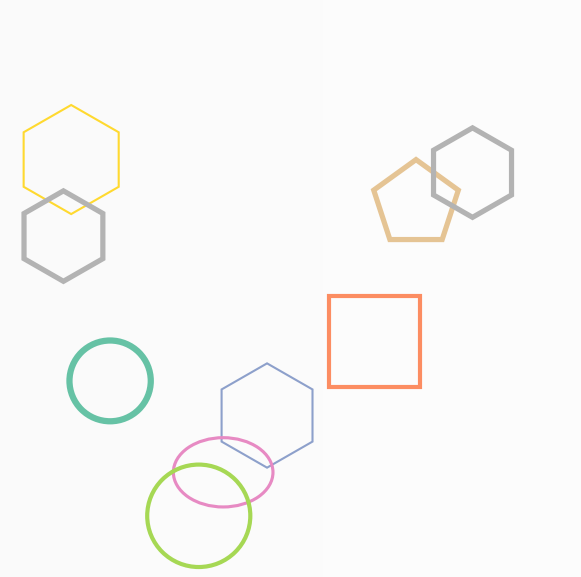[{"shape": "circle", "thickness": 3, "radius": 0.35, "center": [0.189, 0.34]}, {"shape": "square", "thickness": 2, "radius": 0.39, "center": [0.645, 0.407]}, {"shape": "hexagon", "thickness": 1, "radius": 0.45, "center": [0.459, 0.28]}, {"shape": "oval", "thickness": 1.5, "radius": 0.43, "center": [0.384, 0.181]}, {"shape": "circle", "thickness": 2, "radius": 0.44, "center": [0.342, 0.106]}, {"shape": "hexagon", "thickness": 1, "radius": 0.47, "center": [0.122, 0.723]}, {"shape": "pentagon", "thickness": 2.5, "radius": 0.38, "center": [0.716, 0.646]}, {"shape": "hexagon", "thickness": 2.5, "radius": 0.39, "center": [0.813, 0.7]}, {"shape": "hexagon", "thickness": 2.5, "radius": 0.39, "center": [0.109, 0.59]}]